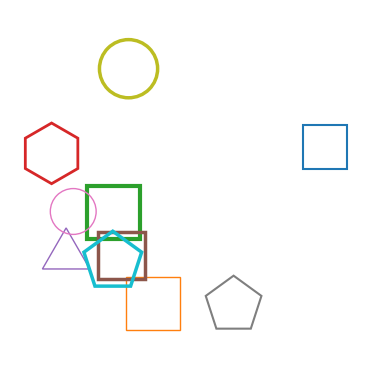[{"shape": "square", "thickness": 1.5, "radius": 0.29, "center": [0.845, 0.618]}, {"shape": "square", "thickness": 1, "radius": 0.35, "center": [0.398, 0.212]}, {"shape": "square", "thickness": 3, "radius": 0.35, "center": [0.294, 0.447]}, {"shape": "hexagon", "thickness": 2, "radius": 0.39, "center": [0.134, 0.602]}, {"shape": "triangle", "thickness": 1, "radius": 0.36, "center": [0.172, 0.337]}, {"shape": "square", "thickness": 2.5, "radius": 0.31, "center": [0.316, 0.335]}, {"shape": "circle", "thickness": 1, "radius": 0.3, "center": [0.19, 0.451]}, {"shape": "pentagon", "thickness": 1.5, "radius": 0.38, "center": [0.607, 0.208]}, {"shape": "circle", "thickness": 2.5, "radius": 0.38, "center": [0.334, 0.822]}, {"shape": "pentagon", "thickness": 2.5, "radius": 0.39, "center": [0.293, 0.321]}]